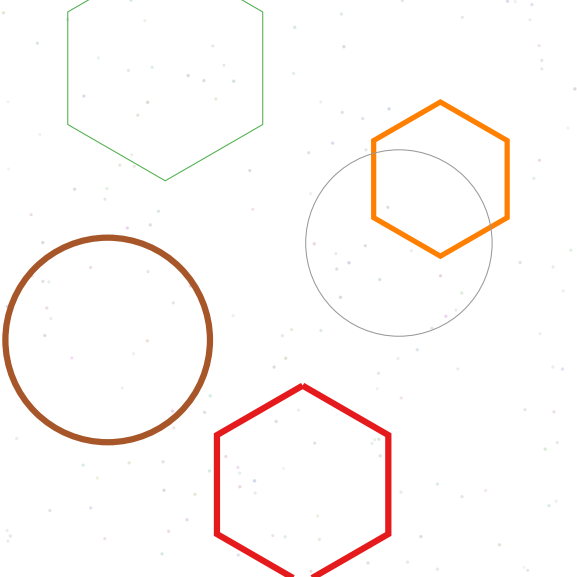[{"shape": "hexagon", "thickness": 3, "radius": 0.86, "center": [0.524, 0.16]}, {"shape": "hexagon", "thickness": 0.5, "radius": 0.97, "center": [0.286, 0.881]}, {"shape": "hexagon", "thickness": 2.5, "radius": 0.67, "center": [0.763, 0.689]}, {"shape": "circle", "thickness": 3, "radius": 0.89, "center": [0.186, 0.41]}, {"shape": "circle", "thickness": 0.5, "radius": 0.81, "center": [0.691, 0.578]}]